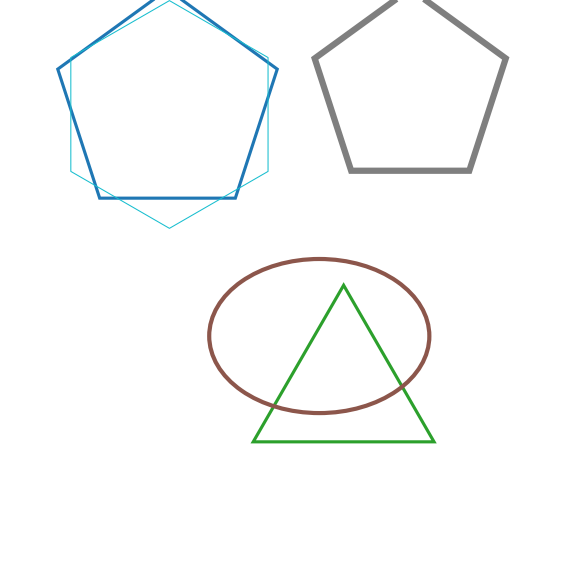[{"shape": "pentagon", "thickness": 1.5, "radius": 1.0, "center": [0.29, 0.818]}, {"shape": "triangle", "thickness": 1.5, "radius": 0.9, "center": [0.595, 0.324]}, {"shape": "oval", "thickness": 2, "radius": 0.95, "center": [0.553, 0.417]}, {"shape": "pentagon", "thickness": 3, "radius": 0.87, "center": [0.71, 0.844]}, {"shape": "hexagon", "thickness": 0.5, "radius": 0.99, "center": [0.293, 0.801]}]